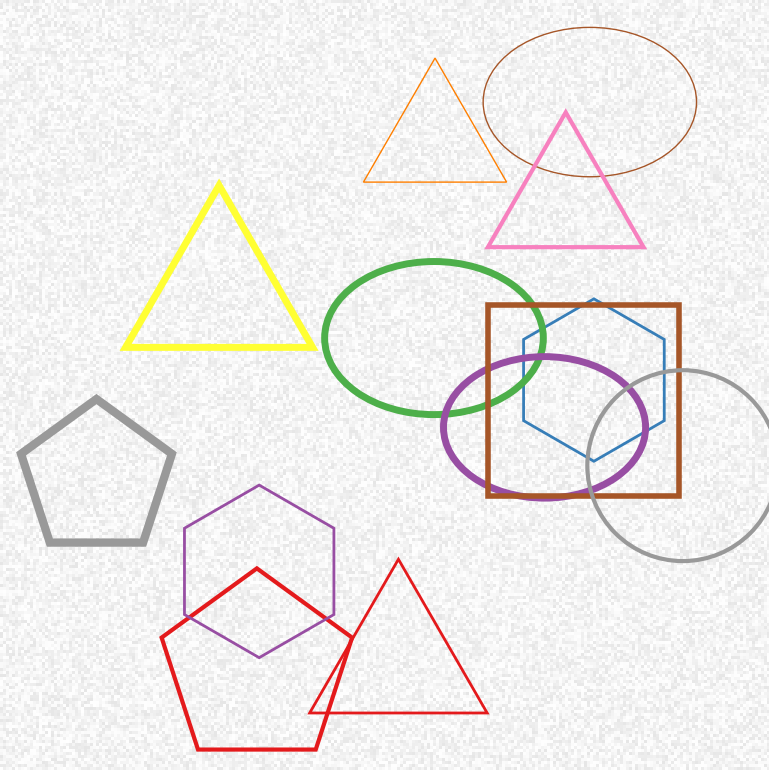[{"shape": "pentagon", "thickness": 1.5, "radius": 0.65, "center": [0.334, 0.132]}, {"shape": "triangle", "thickness": 1, "radius": 0.67, "center": [0.517, 0.141]}, {"shape": "hexagon", "thickness": 1, "radius": 0.53, "center": [0.771, 0.506]}, {"shape": "oval", "thickness": 2.5, "radius": 0.71, "center": [0.564, 0.561]}, {"shape": "oval", "thickness": 2.5, "radius": 0.66, "center": [0.707, 0.445]}, {"shape": "hexagon", "thickness": 1, "radius": 0.56, "center": [0.337, 0.258]}, {"shape": "triangle", "thickness": 0.5, "radius": 0.54, "center": [0.565, 0.817]}, {"shape": "triangle", "thickness": 2.5, "radius": 0.7, "center": [0.285, 0.619]}, {"shape": "oval", "thickness": 0.5, "radius": 0.69, "center": [0.766, 0.867]}, {"shape": "square", "thickness": 2, "radius": 0.62, "center": [0.758, 0.48]}, {"shape": "triangle", "thickness": 1.5, "radius": 0.58, "center": [0.735, 0.737]}, {"shape": "pentagon", "thickness": 3, "radius": 0.52, "center": [0.125, 0.379]}, {"shape": "circle", "thickness": 1.5, "radius": 0.62, "center": [0.887, 0.395]}]